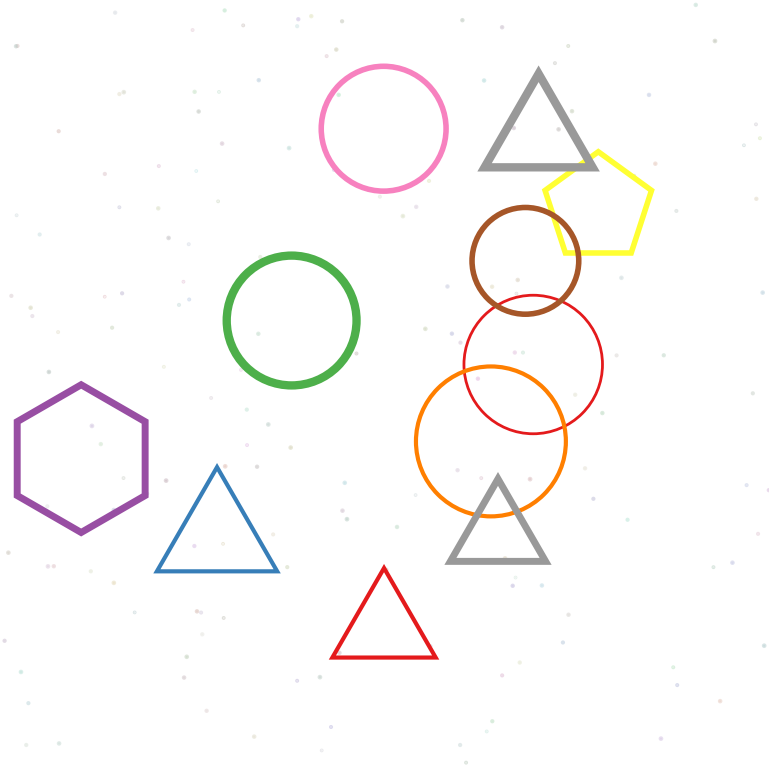[{"shape": "circle", "thickness": 1, "radius": 0.45, "center": [0.692, 0.527]}, {"shape": "triangle", "thickness": 1.5, "radius": 0.39, "center": [0.499, 0.185]}, {"shape": "triangle", "thickness": 1.5, "radius": 0.45, "center": [0.282, 0.303]}, {"shape": "circle", "thickness": 3, "radius": 0.42, "center": [0.379, 0.584]}, {"shape": "hexagon", "thickness": 2.5, "radius": 0.48, "center": [0.105, 0.404]}, {"shape": "circle", "thickness": 1.5, "radius": 0.49, "center": [0.638, 0.427]}, {"shape": "pentagon", "thickness": 2, "radius": 0.36, "center": [0.777, 0.73]}, {"shape": "circle", "thickness": 2, "radius": 0.35, "center": [0.682, 0.661]}, {"shape": "circle", "thickness": 2, "radius": 0.41, "center": [0.498, 0.833]}, {"shape": "triangle", "thickness": 2.5, "radius": 0.36, "center": [0.647, 0.307]}, {"shape": "triangle", "thickness": 3, "radius": 0.41, "center": [0.699, 0.823]}]